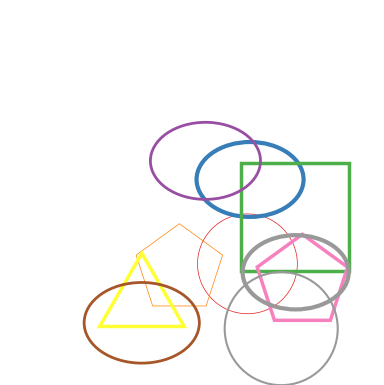[{"shape": "circle", "thickness": 0.5, "radius": 0.65, "center": [0.643, 0.315]}, {"shape": "oval", "thickness": 3, "radius": 0.69, "center": [0.65, 0.534]}, {"shape": "square", "thickness": 2.5, "radius": 0.7, "center": [0.767, 0.436]}, {"shape": "oval", "thickness": 2, "radius": 0.71, "center": [0.534, 0.582]}, {"shape": "pentagon", "thickness": 0.5, "radius": 0.59, "center": [0.466, 0.301]}, {"shape": "triangle", "thickness": 2.5, "radius": 0.63, "center": [0.369, 0.215]}, {"shape": "oval", "thickness": 2, "radius": 0.75, "center": [0.368, 0.162]}, {"shape": "pentagon", "thickness": 2.5, "radius": 0.62, "center": [0.785, 0.268]}, {"shape": "circle", "thickness": 1.5, "radius": 0.73, "center": [0.73, 0.146]}, {"shape": "oval", "thickness": 3, "radius": 0.69, "center": [0.768, 0.293]}]